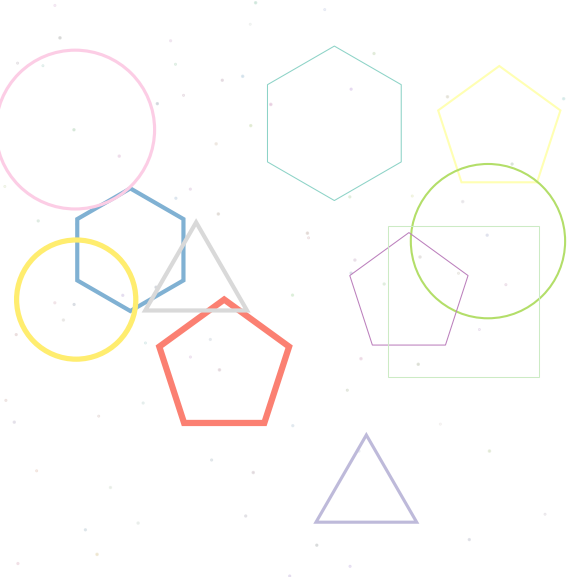[{"shape": "hexagon", "thickness": 0.5, "radius": 0.67, "center": [0.579, 0.786]}, {"shape": "pentagon", "thickness": 1, "radius": 0.56, "center": [0.865, 0.774]}, {"shape": "triangle", "thickness": 1.5, "radius": 0.5, "center": [0.634, 0.145]}, {"shape": "pentagon", "thickness": 3, "radius": 0.59, "center": [0.388, 0.362]}, {"shape": "hexagon", "thickness": 2, "radius": 0.53, "center": [0.226, 0.567]}, {"shape": "circle", "thickness": 1, "radius": 0.67, "center": [0.845, 0.582]}, {"shape": "circle", "thickness": 1.5, "radius": 0.69, "center": [0.13, 0.775]}, {"shape": "triangle", "thickness": 2, "radius": 0.51, "center": [0.34, 0.512]}, {"shape": "pentagon", "thickness": 0.5, "radius": 0.54, "center": [0.708, 0.489]}, {"shape": "square", "thickness": 0.5, "radius": 0.65, "center": [0.803, 0.477]}, {"shape": "circle", "thickness": 2.5, "radius": 0.52, "center": [0.132, 0.48]}]